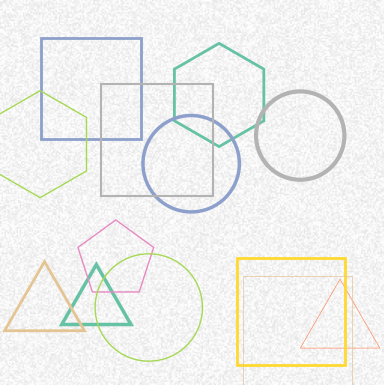[{"shape": "hexagon", "thickness": 2, "radius": 0.67, "center": [0.569, 0.753]}, {"shape": "triangle", "thickness": 2.5, "radius": 0.52, "center": [0.25, 0.209]}, {"shape": "triangle", "thickness": 0.5, "radius": 0.6, "center": [0.883, 0.155]}, {"shape": "circle", "thickness": 2.5, "radius": 0.63, "center": [0.497, 0.575]}, {"shape": "square", "thickness": 2, "radius": 0.65, "center": [0.236, 0.77]}, {"shape": "pentagon", "thickness": 1, "radius": 0.52, "center": [0.301, 0.325]}, {"shape": "circle", "thickness": 1, "radius": 0.7, "center": [0.387, 0.201]}, {"shape": "hexagon", "thickness": 1, "radius": 0.69, "center": [0.104, 0.625]}, {"shape": "square", "thickness": 2, "radius": 0.7, "center": [0.756, 0.191]}, {"shape": "triangle", "thickness": 2, "radius": 0.6, "center": [0.116, 0.201]}, {"shape": "square", "thickness": 0.5, "radius": 0.7, "center": [0.772, 0.142]}, {"shape": "circle", "thickness": 3, "radius": 0.57, "center": [0.78, 0.648]}, {"shape": "square", "thickness": 1.5, "radius": 0.73, "center": [0.407, 0.636]}]